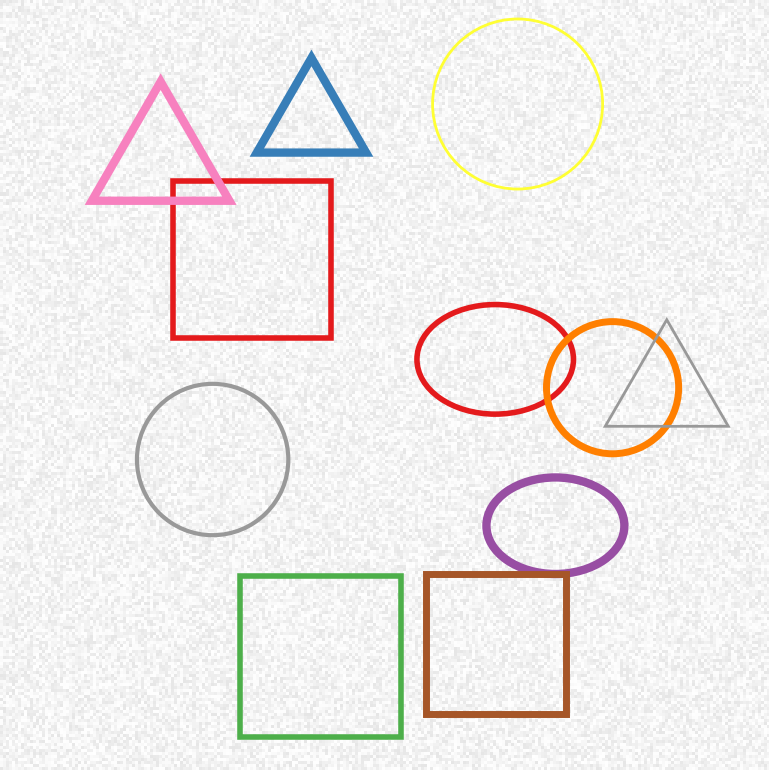[{"shape": "oval", "thickness": 2, "radius": 0.51, "center": [0.643, 0.533]}, {"shape": "square", "thickness": 2, "radius": 0.51, "center": [0.328, 0.663]}, {"shape": "triangle", "thickness": 3, "radius": 0.41, "center": [0.405, 0.843]}, {"shape": "square", "thickness": 2, "radius": 0.52, "center": [0.417, 0.148]}, {"shape": "oval", "thickness": 3, "radius": 0.45, "center": [0.721, 0.317]}, {"shape": "circle", "thickness": 2.5, "radius": 0.43, "center": [0.796, 0.496]}, {"shape": "circle", "thickness": 1, "radius": 0.55, "center": [0.672, 0.865]}, {"shape": "square", "thickness": 2.5, "radius": 0.45, "center": [0.644, 0.164]}, {"shape": "triangle", "thickness": 3, "radius": 0.52, "center": [0.209, 0.791]}, {"shape": "triangle", "thickness": 1, "radius": 0.46, "center": [0.866, 0.492]}, {"shape": "circle", "thickness": 1.5, "radius": 0.49, "center": [0.276, 0.403]}]